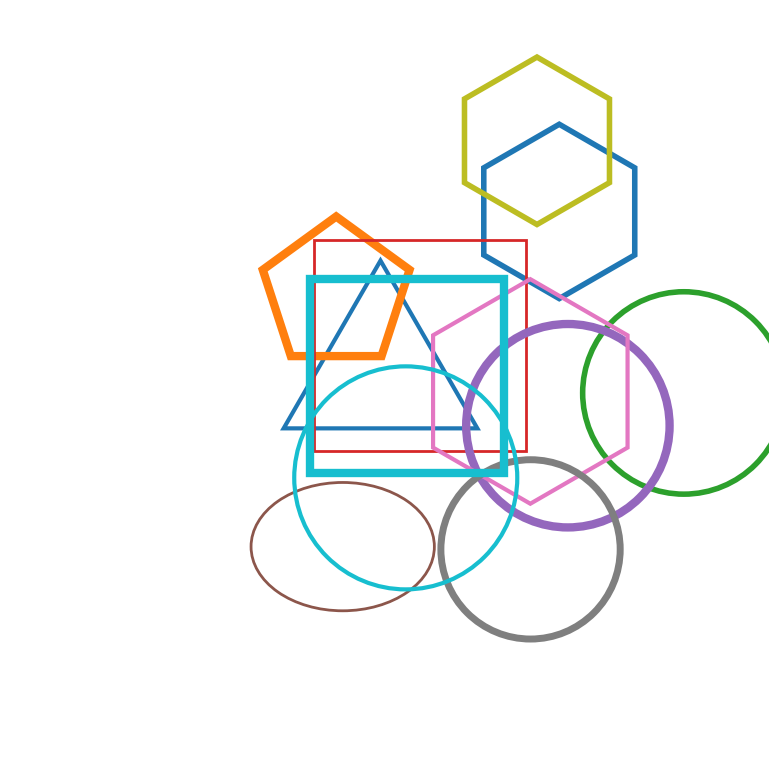[{"shape": "triangle", "thickness": 1.5, "radius": 0.73, "center": [0.494, 0.516]}, {"shape": "hexagon", "thickness": 2, "radius": 0.57, "center": [0.726, 0.725]}, {"shape": "pentagon", "thickness": 3, "radius": 0.5, "center": [0.437, 0.619]}, {"shape": "circle", "thickness": 2, "radius": 0.66, "center": [0.888, 0.49]}, {"shape": "square", "thickness": 1, "radius": 0.69, "center": [0.546, 0.551]}, {"shape": "circle", "thickness": 3, "radius": 0.66, "center": [0.738, 0.447]}, {"shape": "oval", "thickness": 1, "radius": 0.6, "center": [0.445, 0.29]}, {"shape": "hexagon", "thickness": 1.5, "radius": 0.73, "center": [0.689, 0.492]}, {"shape": "circle", "thickness": 2.5, "radius": 0.58, "center": [0.689, 0.287]}, {"shape": "hexagon", "thickness": 2, "radius": 0.54, "center": [0.697, 0.817]}, {"shape": "square", "thickness": 3, "radius": 0.63, "center": [0.528, 0.512]}, {"shape": "circle", "thickness": 1.5, "radius": 0.72, "center": [0.527, 0.379]}]